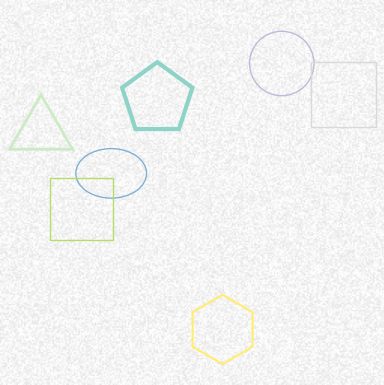[{"shape": "pentagon", "thickness": 3, "radius": 0.48, "center": [0.408, 0.743]}, {"shape": "circle", "thickness": 1, "radius": 0.42, "center": [0.732, 0.835]}, {"shape": "oval", "thickness": 1, "radius": 0.46, "center": [0.289, 0.55]}, {"shape": "square", "thickness": 1, "radius": 0.4, "center": [0.212, 0.457]}, {"shape": "square", "thickness": 1, "radius": 0.42, "center": [0.891, 0.754]}, {"shape": "triangle", "thickness": 2, "radius": 0.47, "center": [0.107, 0.659]}, {"shape": "hexagon", "thickness": 1.5, "radius": 0.45, "center": [0.578, 0.144]}]